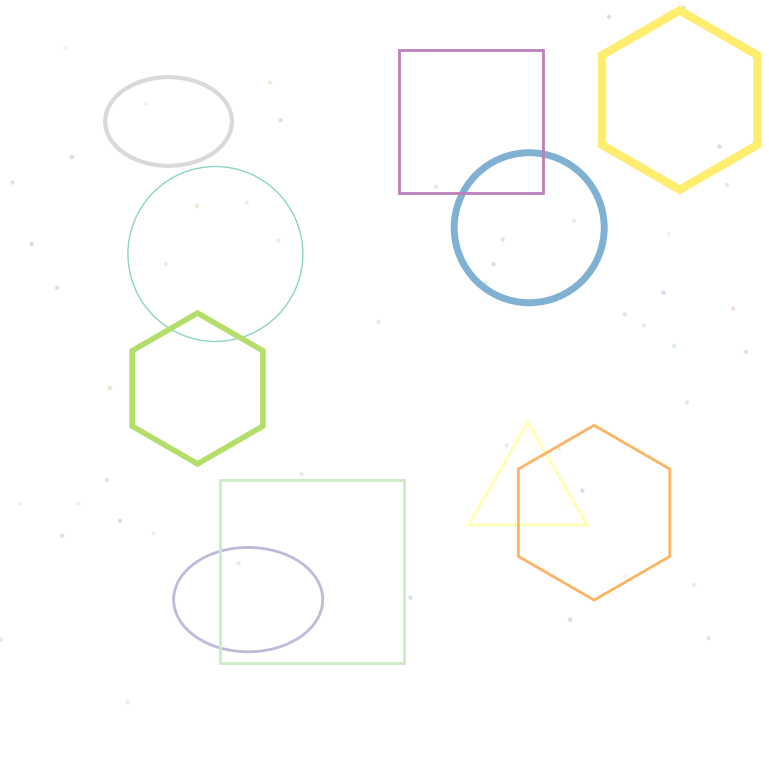[{"shape": "circle", "thickness": 0.5, "radius": 0.57, "center": [0.28, 0.67]}, {"shape": "triangle", "thickness": 1, "radius": 0.44, "center": [0.686, 0.363]}, {"shape": "oval", "thickness": 1, "radius": 0.48, "center": [0.322, 0.221]}, {"shape": "circle", "thickness": 2.5, "radius": 0.49, "center": [0.687, 0.704]}, {"shape": "hexagon", "thickness": 1, "radius": 0.57, "center": [0.772, 0.334]}, {"shape": "hexagon", "thickness": 2, "radius": 0.49, "center": [0.257, 0.496]}, {"shape": "oval", "thickness": 1.5, "radius": 0.41, "center": [0.219, 0.842]}, {"shape": "square", "thickness": 1, "radius": 0.47, "center": [0.612, 0.842]}, {"shape": "square", "thickness": 1, "radius": 0.6, "center": [0.405, 0.258]}, {"shape": "hexagon", "thickness": 3, "radius": 0.58, "center": [0.883, 0.87]}]